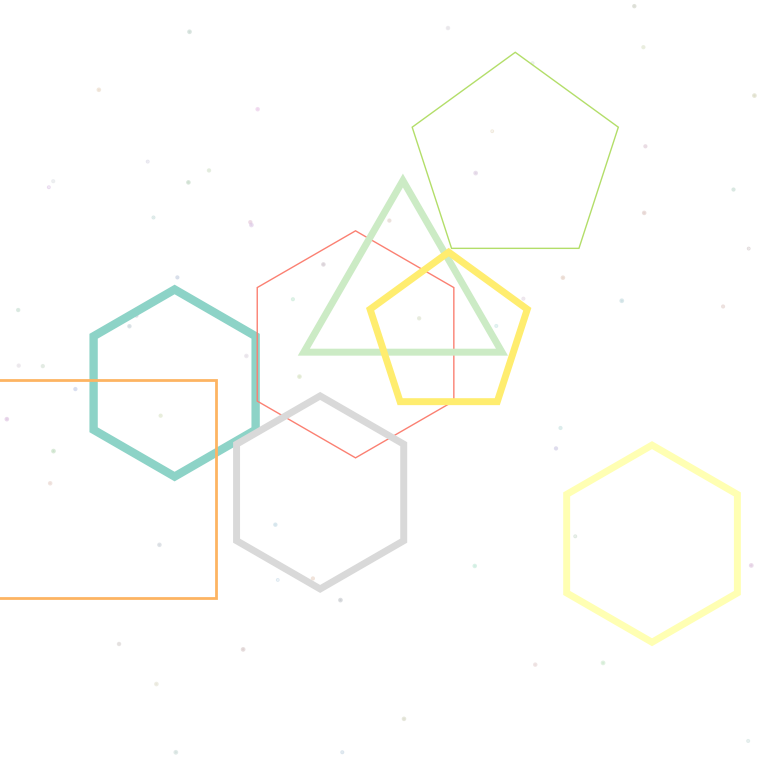[{"shape": "hexagon", "thickness": 3, "radius": 0.61, "center": [0.227, 0.503]}, {"shape": "hexagon", "thickness": 2.5, "radius": 0.64, "center": [0.847, 0.294]}, {"shape": "hexagon", "thickness": 0.5, "radius": 0.74, "center": [0.462, 0.553]}, {"shape": "square", "thickness": 1, "radius": 0.71, "center": [0.138, 0.365]}, {"shape": "pentagon", "thickness": 0.5, "radius": 0.7, "center": [0.669, 0.791]}, {"shape": "hexagon", "thickness": 2.5, "radius": 0.63, "center": [0.416, 0.36]}, {"shape": "triangle", "thickness": 2.5, "radius": 0.74, "center": [0.523, 0.617]}, {"shape": "pentagon", "thickness": 2.5, "radius": 0.54, "center": [0.583, 0.565]}]